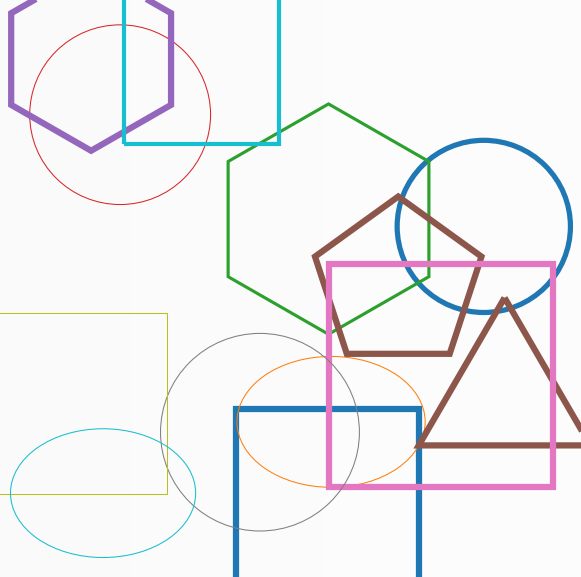[{"shape": "circle", "thickness": 2.5, "radius": 0.75, "center": [0.832, 0.607]}, {"shape": "square", "thickness": 3, "radius": 0.79, "center": [0.563, 0.134]}, {"shape": "oval", "thickness": 0.5, "radius": 0.81, "center": [0.57, 0.269]}, {"shape": "hexagon", "thickness": 1.5, "radius": 1.0, "center": [0.565, 0.62]}, {"shape": "circle", "thickness": 0.5, "radius": 0.78, "center": [0.207, 0.801]}, {"shape": "hexagon", "thickness": 3, "radius": 0.79, "center": [0.157, 0.897]}, {"shape": "pentagon", "thickness": 3, "radius": 0.75, "center": [0.685, 0.508]}, {"shape": "triangle", "thickness": 3, "radius": 0.85, "center": [0.868, 0.313]}, {"shape": "square", "thickness": 3, "radius": 0.97, "center": [0.759, 0.348]}, {"shape": "circle", "thickness": 0.5, "radius": 0.86, "center": [0.447, 0.251]}, {"shape": "square", "thickness": 0.5, "radius": 0.78, "center": [0.13, 0.301]}, {"shape": "oval", "thickness": 0.5, "radius": 0.8, "center": [0.177, 0.145]}, {"shape": "square", "thickness": 2, "radius": 0.67, "center": [0.346, 0.883]}]